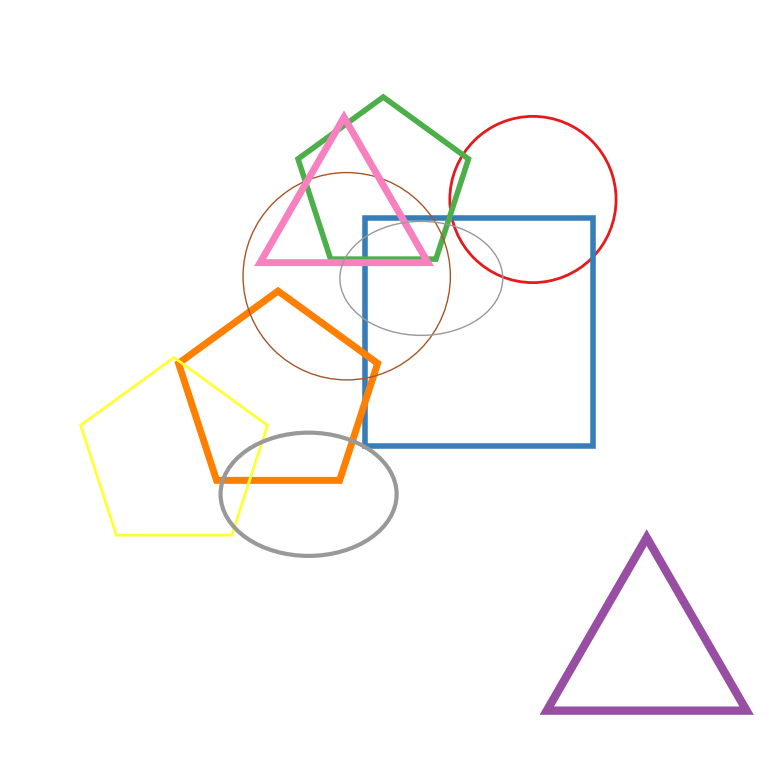[{"shape": "circle", "thickness": 1, "radius": 0.54, "center": [0.692, 0.741]}, {"shape": "square", "thickness": 2, "radius": 0.74, "center": [0.622, 0.568]}, {"shape": "pentagon", "thickness": 2, "radius": 0.58, "center": [0.498, 0.758]}, {"shape": "triangle", "thickness": 3, "radius": 0.75, "center": [0.84, 0.152]}, {"shape": "pentagon", "thickness": 2.5, "radius": 0.68, "center": [0.361, 0.486]}, {"shape": "pentagon", "thickness": 1, "radius": 0.64, "center": [0.226, 0.408]}, {"shape": "circle", "thickness": 0.5, "radius": 0.67, "center": [0.45, 0.641]}, {"shape": "triangle", "thickness": 2.5, "radius": 0.63, "center": [0.447, 0.722]}, {"shape": "oval", "thickness": 0.5, "radius": 0.53, "center": [0.547, 0.638]}, {"shape": "oval", "thickness": 1.5, "radius": 0.57, "center": [0.401, 0.358]}]